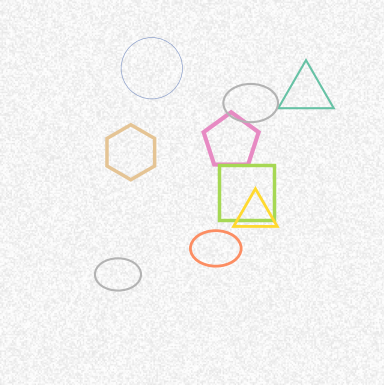[{"shape": "triangle", "thickness": 1.5, "radius": 0.42, "center": [0.795, 0.761]}, {"shape": "oval", "thickness": 2, "radius": 0.33, "center": [0.56, 0.355]}, {"shape": "circle", "thickness": 0.5, "radius": 0.4, "center": [0.394, 0.823]}, {"shape": "pentagon", "thickness": 3, "radius": 0.38, "center": [0.6, 0.633]}, {"shape": "square", "thickness": 2.5, "radius": 0.36, "center": [0.64, 0.5]}, {"shape": "triangle", "thickness": 2, "radius": 0.33, "center": [0.663, 0.445]}, {"shape": "hexagon", "thickness": 2.5, "radius": 0.36, "center": [0.34, 0.605]}, {"shape": "oval", "thickness": 1.5, "radius": 0.3, "center": [0.306, 0.287]}, {"shape": "oval", "thickness": 1.5, "radius": 0.36, "center": [0.651, 0.732]}]